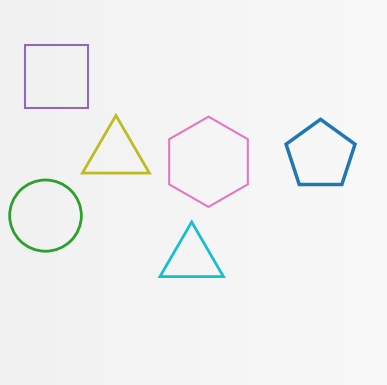[{"shape": "pentagon", "thickness": 2.5, "radius": 0.47, "center": [0.827, 0.596]}, {"shape": "circle", "thickness": 2, "radius": 0.46, "center": [0.117, 0.44]}, {"shape": "square", "thickness": 1.5, "radius": 0.41, "center": [0.145, 0.801]}, {"shape": "hexagon", "thickness": 1.5, "radius": 0.59, "center": [0.538, 0.58]}, {"shape": "triangle", "thickness": 2, "radius": 0.5, "center": [0.299, 0.6]}, {"shape": "triangle", "thickness": 2, "radius": 0.47, "center": [0.495, 0.329]}]